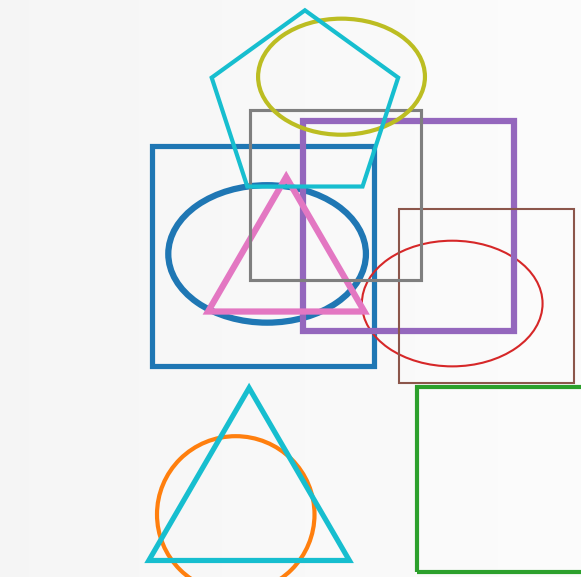[{"shape": "oval", "thickness": 3, "radius": 0.85, "center": [0.46, 0.559]}, {"shape": "square", "thickness": 2.5, "radius": 0.95, "center": [0.453, 0.555]}, {"shape": "circle", "thickness": 2, "radius": 0.68, "center": [0.406, 0.108]}, {"shape": "square", "thickness": 2, "radius": 0.8, "center": [0.877, 0.169]}, {"shape": "oval", "thickness": 1, "radius": 0.78, "center": [0.778, 0.474]}, {"shape": "square", "thickness": 3, "radius": 0.91, "center": [0.702, 0.608]}, {"shape": "square", "thickness": 1, "radius": 0.75, "center": [0.837, 0.487]}, {"shape": "triangle", "thickness": 3, "radius": 0.78, "center": [0.492, 0.537]}, {"shape": "square", "thickness": 1.5, "radius": 0.74, "center": [0.578, 0.661]}, {"shape": "oval", "thickness": 2, "radius": 0.72, "center": [0.588, 0.866]}, {"shape": "triangle", "thickness": 2.5, "radius": 1.0, "center": [0.429, 0.128]}, {"shape": "pentagon", "thickness": 2, "radius": 0.84, "center": [0.525, 0.813]}]